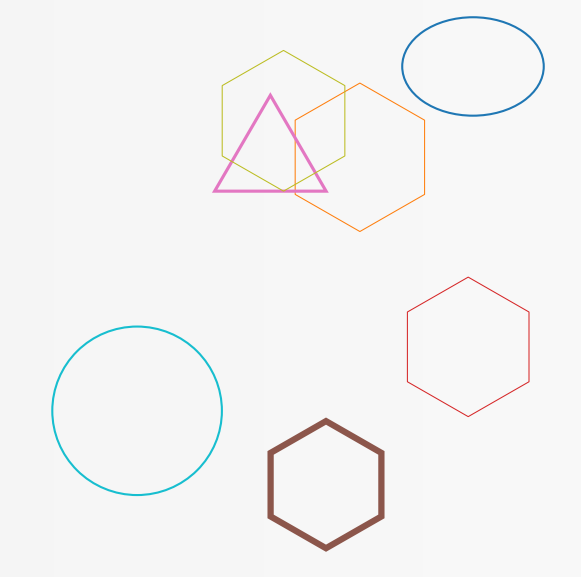[{"shape": "oval", "thickness": 1, "radius": 0.61, "center": [0.814, 0.884]}, {"shape": "hexagon", "thickness": 0.5, "radius": 0.64, "center": [0.619, 0.727]}, {"shape": "hexagon", "thickness": 0.5, "radius": 0.6, "center": [0.806, 0.398]}, {"shape": "hexagon", "thickness": 3, "radius": 0.55, "center": [0.561, 0.16]}, {"shape": "triangle", "thickness": 1.5, "radius": 0.55, "center": [0.465, 0.723]}, {"shape": "hexagon", "thickness": 0.5, "radius": 0.61, "center": [0.488, 0.79]}, {"shape": "circle", "thickness": 1, "radius": 0.73, "center": [0.236, 0.288]}]